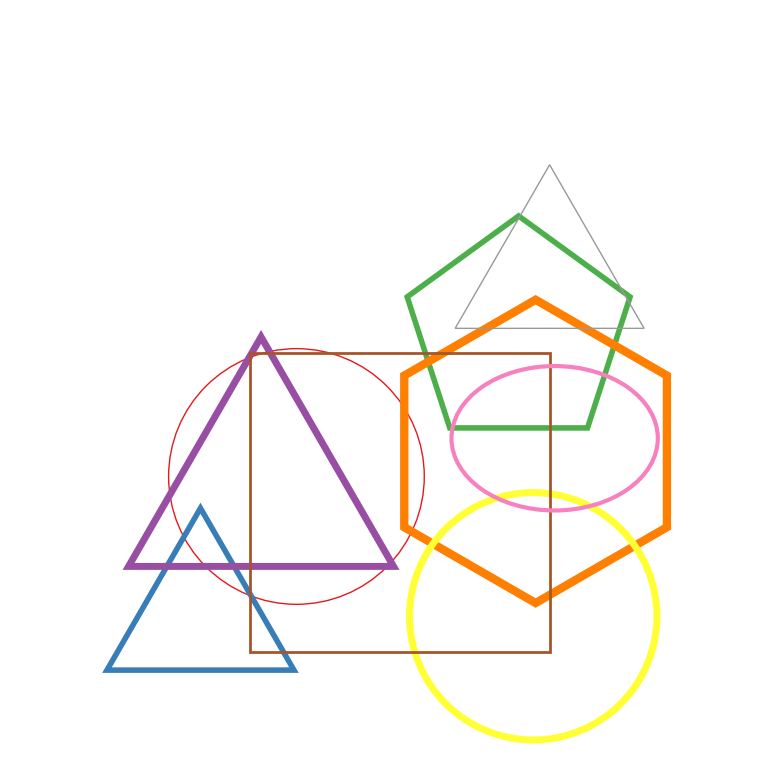[{"shape": "circle", "thickness": 0.5, "radius": 0.83, "center": [0.385, 0.381]}, {"shape": "triangle", "thickness": 2, "radius": 0.7, "center": [0.26, 0.2]}, {"shape": "pentagon", "thickness": 2, "radius": 0.76, "center": [0.674, 0.567]}, {"shape": "triangle", "thickness": 2.5, "radius": 0.99, "center": [0.339, 0.364]}, {"shape": "hexagon", "thickness": 3, "radius": 0.98, "center": [0.696, 0.414]}, {"shape": "circle", "thickness": 2.5, "radius": 0.8, "center": [0.692, 0.2]}, {"shape": "square", "thickness": 1, "radius": 0.97, "center": [0.519, 0.347]}, {"shape": "oval", "thickness": 1.5, "radius": 0.67, "center": [0.72, 0.431]}, {"shape": "triangle", "thickness": 0.5, "radius": 0.71, "center": [0.714, 0.644]}]